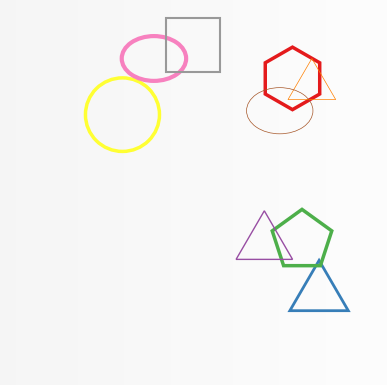[{"shape": "hexagon", "thickness": 2.5, "radius": 0.41, "center": [0.755, 0.796]}, {"shape": "triangle", "thickness": 2, "radius": 0.44, "center": [0.823, 0.237]}, {"shape": "pentagon", "thickness": 2.5, "radius": 0.4, "center": [0.779, 0.375]}, {"shape": "triangle", "thickness": 1, "radius": 0.42, "center": [0.682, 0.368]}, {"shape": "triangle", "thickness": 0.5, "radius": 0.36, "center": [0.805, 0.777]}, {"shape": "circle", "thickness": 2.5, "radius": 0.48, "center": [0.316, 0.702]}, {"shape": "oval", "thickness": 0.5, "radius": 0.43, "center": [0.722, 0.712]}, {"shape": "oval", "thickness": 3, "radius": 0.42, "center": [0.397, 0.848]}, {"shape": "square", "thickness": 1.5, "radius": 0.35, "center": [0.499, 0.882]}]